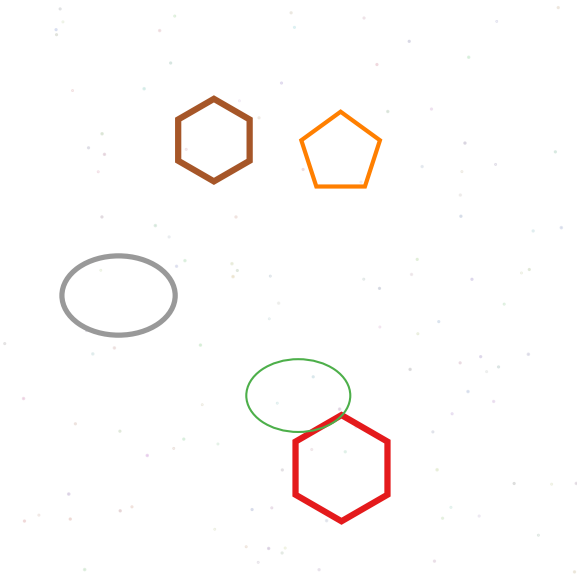[{"shape": "hexagon", "thickness": 3, "radius": 0.46, "center": [0.591, 0.188]}, {"shape": "oval", "thickness": 1, "radius": 0.45, "center": [0.517, 0.314]}, {"shape": "pentagon", "thickness": 2, "radius": 0.36, "center": [0.59, 0.734]}, {"shape": "hexagon", "thickness": 3, "radius": 0.36, "center": [0.37, 0.757]}, {"shape": "oval", "thickness": 2.5, "radius": 0.49, "center": [0.205, 0.487]}]